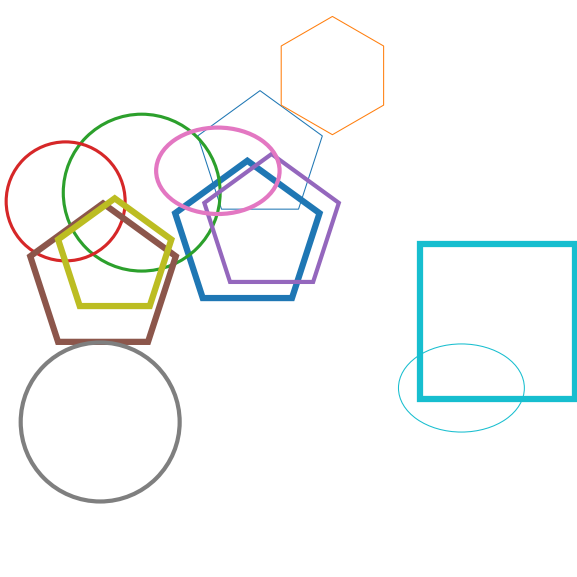[{"shape": "pentagon", "thickness": 3, "radius": 0.66, "center": [0.428, 0.589]}, {"shape": "pentagon", "thickness": 0.5, "radius": 0.57, "center": [0.45, 0.729]}, {"shape": "hexagon", "thickness": 0.5, "radius": 0.51, "center": [0.576, 0.868]}, {"shape": "circle", "thickness": 1.5, "radius": 0.68, "center": [0.245, 0.666]}, {"shape": "circle", "thickness": 1.5, "radius": 0.52, "center": [0.114, 0.65]}, {"shape": "pentagon", "thickness": 2, "radius": 0.61, "center": [0.47, 0.61]}, {"shape": "pentagon", "thickness": 3, "radius": 0.66, "center": [0.178, 0.514]}, {"shape": "oval", "thickness": 2, "radius": 0.53, "center": [0.377, 0.703]}, {"shape": "circle", "thickness": 2, "radius": 0.69, "center": [0.173, 0.268]}, {"shape": "pentagon", "thickness": 3, "radius": 0.52, "center": [0.199, 0.553]}, {"shape": "square", "thickness": 3, "radius": 0.67, "center": [0.862, 0.442]}, {"shape": "oval", "thickness": 0.5, "radius": 0.54, "center": [0.799, 0.327]}]